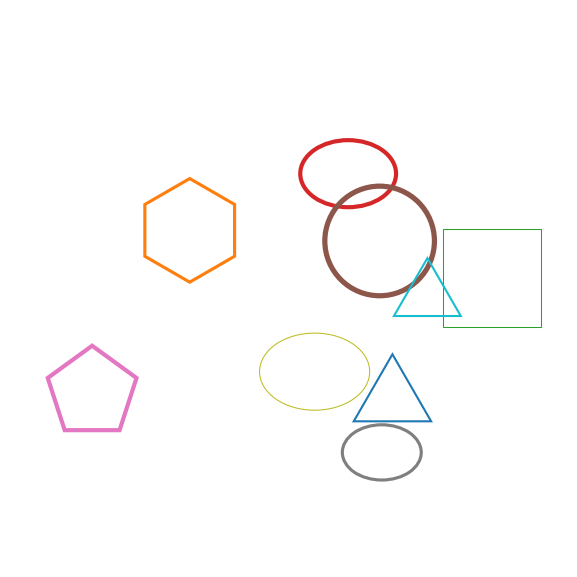[{"shape": "triangle", "thickness": 1, "radius": 0.39, "center": [0.68, 0.308]}, {"shape": "hexagon", "thickness": 1.5, "radius": 0.45, "center": [0.329, 0.6]}, {"shape": "square", "thickness": 0.5, "radius": 0.42, "center": [0.853, 0.518]}, {"shape": "oval", "thickness": 2, "radius": 0.41, "center": [0.603, 0.698]}, {"shape": "circle", "thickness": 2.5, "radius": 0.47, "center": [0.657, 0.582]}, {"shape": "pentagon", "thickness": 2, "radius": 0.4, "center": [0.16, 0.32]}, {"shape": "oval", "thickness": 1.5, "radius": 0.34, "center": [0.661, 0.216]}, {"shape": "oval", "thickness": 0.5, "radius": 0.48, "center": [0.545, 0.356]}, {"shape": "triangle", "thickness": 1, "radius": 0.33, "center": [0.74, 0.485]}]